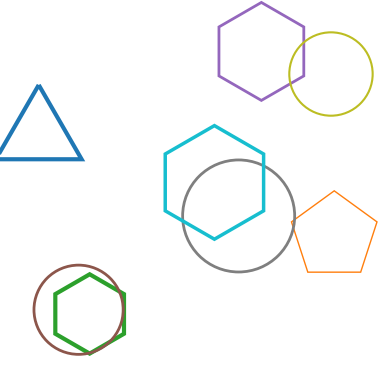[{"shape": "triangle", "thickness": 3, "radius": 0.64, "center": [0.101, 0.651]}, {"shape": "pentagon", "thickness": 1, "radius": 0.58, "center": [0.868, 0.388]}, {"shape": "hexagon", "thickness": 3, "radius": 0.51, "center": [0.233, 0.185]}, {"shape": "hexagon", "thickness": 2, "radius": 0.64, "center": [0.679, 0.866]}, {"shape": "circle", "thickness": 2, "radius": 0.58, "center": [0.204, 0.195]}, {"shape": "circle", "thickness": 2, "radius": 0.73, "center": [0.62, 0.439]}, {"shape": "circle", "thickness": 1.5, "radius": 0.54, "center": [0.86, 0.808]}, {"shape": "hexagon", "thickness": 2.5, "radius": 0.74, "center": [0.557, 0.526]}]